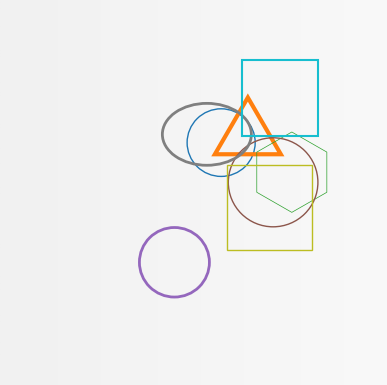[{"shape": "circle", "thickness": 1, "radius": 0.44, "center": [0.571, 0.63]}, {"shape": "triangle", "thickness": 3, "radius": 0.49, "center": [0.64, 0.648]}, {"shape": "hexagon", "thickness": 0.5, "radius": 0.52, "center": [0.753, 0.553]}, {"shape": "circle", "thickness": 2, "radius": 0.45, "center": [0.45, 0.319]}, {"shape": "circle", "thickness": 1, "radius": 0.58, "center": [0.705, 0.526]}, {"shape": "oval", "thickness": 2, "radius": 0.57, "center": [0.534, 0.651]}, {"shape": "square", "thickness": 1, "radius": 0.55, "center": [0.696, 0.46]}, {"shape": "square", "thickness": 1.5, "radius": 0.49, "center": [0.722, 0.746]}]